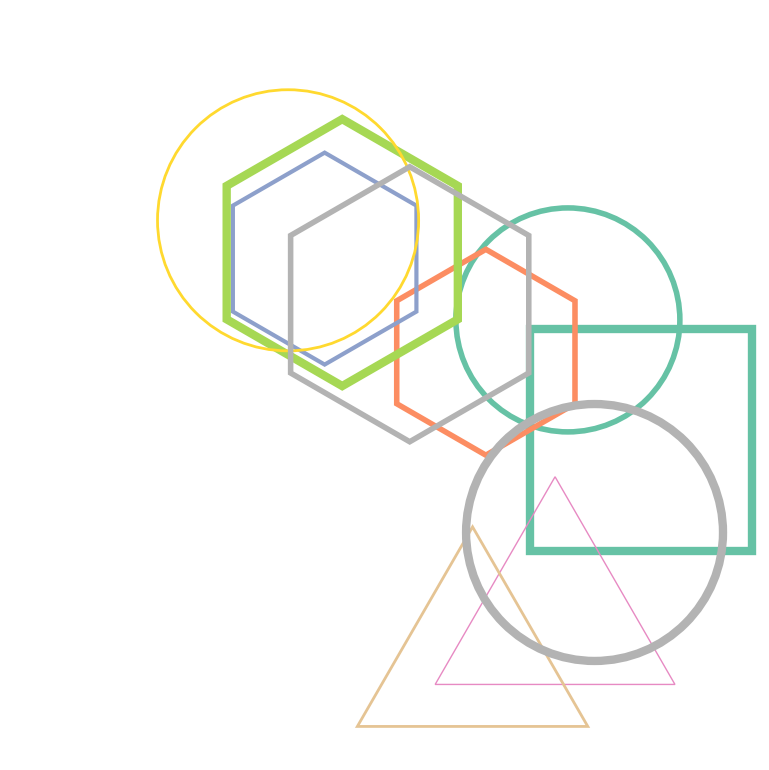[{"shape": "square", "thickness": 3, "radius": 0.72, "center": [0.832, 0.429]}, {"shape": "circle", "thickness": 2, "radius": 0.73, "center": [0.738, 0.585]}, {"shape": "hexagon", "thickness": 2, "radius": 0.67, "center": [0.631, 0.543]}, {"shape": "hexagon", "thickness": 1.5, "radius": 0.69, "center": [0.422, 0.664]}, {"shape": "triangle", "thickness": 0.5, "radius": 0.9, "center": [0.721, 0.201]}, {"shape": "hexagon", "thickness": 3, "radius": 0.87, "center": [0.444, 0.672]}, {"shape": "circle", "thickness": 1, "radius": 0.85, "center": [0.374, 0.714]}, {"shape": "triangle", "thickness": 1, "radius": 0.86, "center": [0.614, 0.143]}, {"shape": "circle", "thickness": 3, "radius": 0.83, "center": [0.772, 0.308]}, {"shape": "hexagon", "thickness": 2, "radius": 0.89, "center": [0.532, 0.605]}]